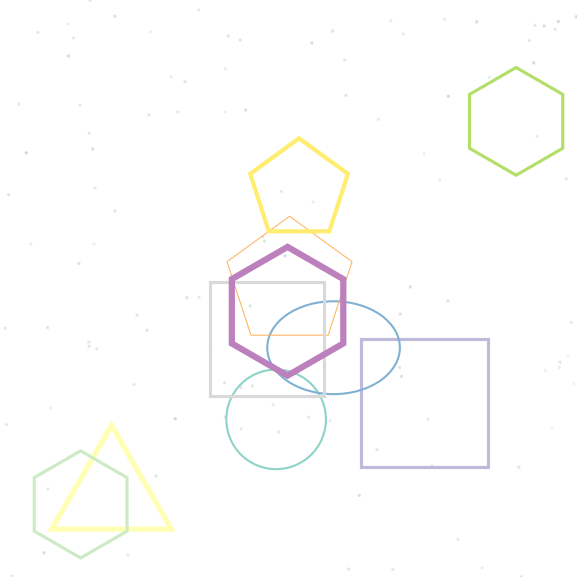[{"shape": "circle", "thickness": 1, "radius": 0.43, "center": [0.478, 0.273]}, {"shape": "triangle", "thickness": 2.5, "radius": 0.6, "center": [0.193, 0.143]}, {"shape": "square", "thickness": 1.5, "radius": 0.55, "center": [0.735, 0.302]}, {"shape": "oval", "thickness": 1, "radius": 0.57, "center": [0.578, 0.397]}, {"shape": "pentagon", "thickness": 0.5, "radius": 0.57, "center": [0.501, 0.511]}, {"shape": "hexagon", "thickness": 1.5, "radius": 0.47, "center": [0.894, 0.789]}, {"shape": "square", "thickness": 1.5, "radius": 0.49, "center": [0.462, 0.412]}, {"shape": "hexagon", "thickness": 3, "radius": 0.56, "center": [0.498, 0.46]}, {"shape": "hexagon", "thickness": 1.5, "radius": 0.46, "center": [0.14, 0.126]}, {"shape": "pentagon", "thickness": 2, "radius": 0.45, "center": [0.518, 0.671]}]